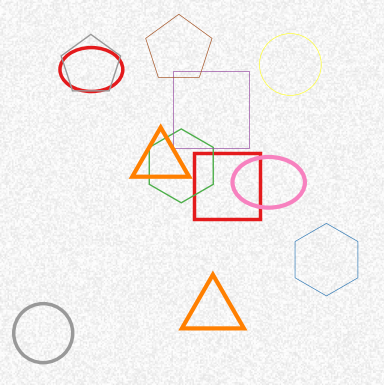[{"shape": "oval", "thickness": 2.5, "radius": 0.41, "center": [0.237, 0.819]}, {"shape": "square", "thickness": 2.5, "radius": 0.43, "center": [0.589, 0.518]}, {"shape": "hexagon", "thickness": 0.5, "radius": 0.47, "center": [0.848, 0.326]}, {"shape": "hexagon", "thickness": 1, "radius": 0.48, "center": [0.471, 0.569]}, {"shape": "square", "thickness": 0.5, "radius": 0.5, "center": [0.548, 0.716]}, {"shape": "triangle", "thickness": 3, "radius": 0.43, "center": [0.417, 0.584]}, {"shape": "triangle", "thickness": 3, "radius": 0.47, "center": [0.553, 0.194]}, {"shape": "circle", "thickness": 0.5, "radius": 0.4, "center": [0.754, 0.832]}, {"shape": "pentagon", "thickness": 0.5, "radius": 0.45, "center": [0.465, 0.872]}, {"shape": "oval", "thickness": 3, "radius": 0.47, "center": [0.698, 0.526]}, {"shape": "circle", "thickness": 2.5, "radius": 0.38, "center": [0.112, 0.135]}, {"shape": "pentagon", "thickness": 1, "radius": 0.41, "center": [0.236, 0.83]}]